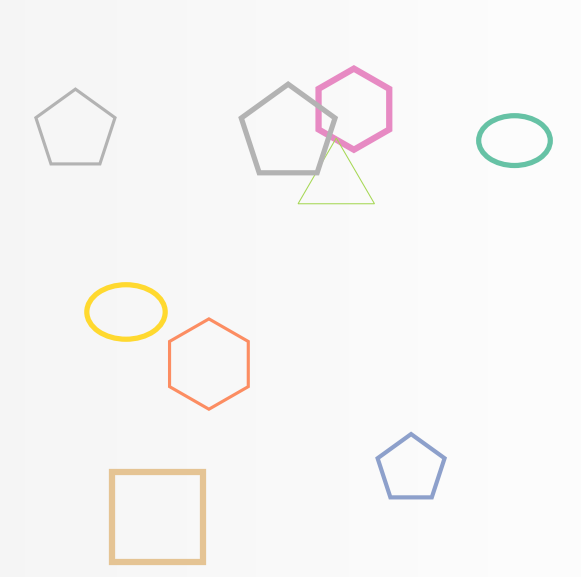[{"shape": "oval", "thickness": 2.5, "radius": 0.31, "center": [0.885, 0.756]}, {"shape": "hexagon", "thickness": 1.5, "radius": 0.39, "center": [0.359, 0.369]}, {"shape": "pentagon", "thickness": 2, "radius": 0.3, "center": [0.707, 0.187]}, {"shape": "hexagon", "thickness": 3, "radius": 0.35, "center": [0.609, 0.81]}, {"shape": "triangle", "thickness": 0.5, "radius": 0.38, "center": [0.579, 0.684]}, {"shape": "oval", "thickness": 2.5, "radius": 0.34, "center": [0.217, 0.459]}, {"shape": "square", "thickness": 3, "radius": 0.39, "center": [0.271, 0.104]}, {"shape": "pentagon", "thickness": 2.5, "radius": 0.42, "center": [0.496, 0.769]}, {"shape": "pentagon", "thickness": 1.5, "radius": 0.36, "center": [0.13, 0.773]}]